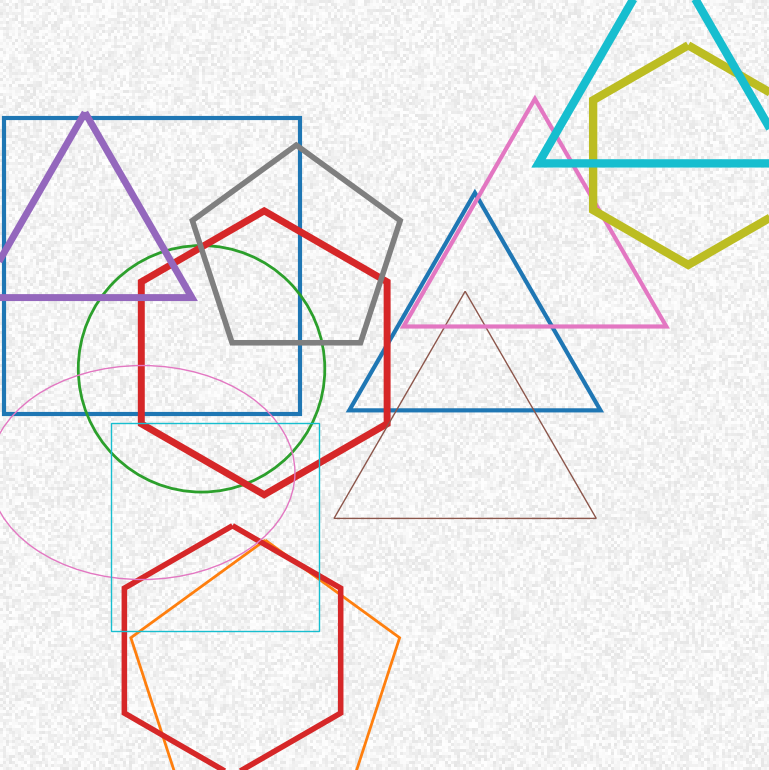[{"shape": "triangle", "thickness": 1.5, "radius": 0.94, "center": [0.617, 0.561]}, {"shape": "square", "thickness": 1.5, "radius": 0.96, "center": [0.198, 0.655]}, {"shape": "pentagon", "thickness": 1, "radius": 0.92, "center": [0.344, 0.115]}, {"shape": "circle", "thickness": 1, "radius": 0.8, "center": [0.262, 0.521]}, {"shape": "hexagon", "thickness": 2.5, "radius": 0.92, "center": [0.343, 0.542]}, {"shape": "hexagon", "thickness": 2, "radius": 0.81, "center": [0.302, 0.155]}, {"shape": "triangle", "thickness": 2.5, "radius": 0.8, "center": [0.11, 0.694]}, {"shape": "triangle", "thickness": 0.5, "radius": 0.98, "center": [0.604, 0.425]}, {"shape": "triangle", "thickness": 1.5, "radius": 0.99, "center": [0.695, 0.675]}, {"shape": "oval", "thickness": 0.5, "radius": 0.99, "center": [0.185, 0.386]}, {"shape": "pentagon", "thickness": 2, "radius": 0.71, "center": [0.385, 0.67]}, {"shape": "hexagon", "thickness": 3, "radius": 0.71, "center": [0.894, 0.799]}, {"shape": "square", "thickness": 0.5, "radius": 0.67, "center": [0.279, 0.316]}, {"shape": "triangle", "thickness": 3, "radius": 0.94, "center": [0.863, 0.882]}]